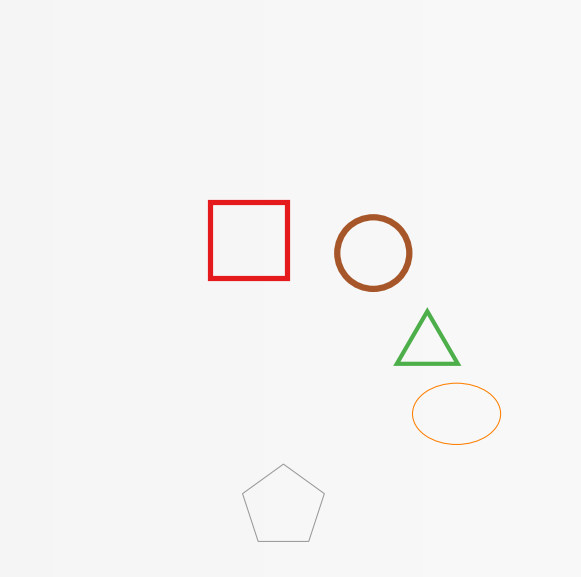[{"shape": "square", "thickness": 2.5, "radius": 0.33, "center": [0.428, 0.583]}, {"shape": "triangle", "thickness": 2, "radius": 0.3, "center": [0.735, 0.399]}, {"shape": "oval", "thickness": 0.5, "radius": 0.38, "center": [0.785, 0.283]}, {"shape": "circle", "thickness": 3, "radius": 0.31, "center": [0.642, 0.561]}, {"shape": "pentagon", "thickness": 0.5, "radius": 0.37, "center": [0.488, 0.121]}]